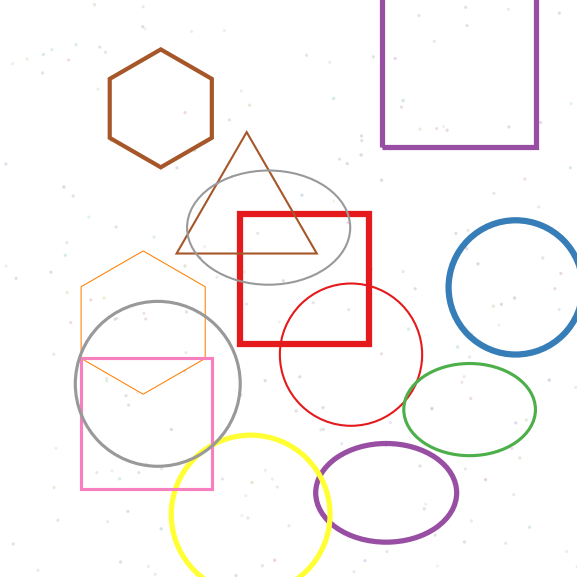[{"shape": "circle", "thickness": 1, "radius": 0.62, "center": [0.608, 0.385]}, {"shape": "square", "thickness": 3, "radius": 0.56, "center": [0.528, 0.516]}, {"shape": "circle", "thickness": 3, "radius": 0.58, "center": [0.893, 0.501]}, {"shape": "oval", "thickness": 1.5, "radius": 0.57, "center": [0.813, 0.29]}, {"shape": "oval", "thickness": 2.5, "radius": 0.61, "center": [0.669, 0.146]}, {"shape": "square", "thickness": 2.5, "radius": 0.67, "center": [0.794, 0.879]}, {"shape": "hexagon", "thickness": 0.5, "radius": 0.62, "center": [0.248, 0.441]}, {"shape": "circle", "thickness": 2.5, "radius": 0.69, "center": [0.434, 0.108]}, {"shape": "triangle", "thickness": 1, "radius": 0.7, "center": [0.427, 0.63]}, {"shape": "hexagon", "thickness": 2, "radius": 0.51, "center": [0.278, 0.812]}, {"shape": "square", "thickness": 1.5, "radius": 0.57, "center": [0.253, 0.266]}, {"shape": "oval", "thickness": 1, "radius": 0.71, "center": [0.465, 0.605]}, {"shape": "circle", "thickness": 1.5, "radius": 0.71, "center": [0.273, 0.335]}]